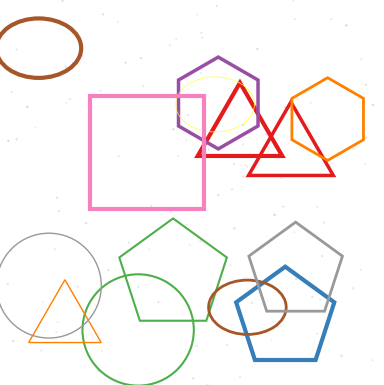[{"shape": "triangle", "thickness": 3, "radius": 0.63, "center": [0.623, 0.658]}, {"shape": "triangle", "thickness": 2.5, "radius": 0.64, "center": [0.756, 0.608]}, {"shape": "pentagon", "thickness": 3, "radius": 0.67, "center": [0.741, 0.173]}, {"shape": "circle", "thickness": 1.5, "radius": 0.72, "center": [0.359, 0.143]}, {"shape": "pentagon", "thickness": 1.5, "radius": 0.73, "center": [0.45, 0.286]}, {"shape": "hexagon", "thickness": 2.5, "radius": 0.6, "center": [0.567, 0.732]}, {"shape": "hexagon", "thickness": 2, "radius": 0.54, "center": [0.851, 0.691]}, {"shape": "triangle", "thickness": 1, "radius": 0.54, "center": [0.169, 0.165]}, {"shape": "oval", "thickness": 0.5, "radius": 0.51, "center": [0.559, 0.729]}, {"shape": "oval", "thickness": 2, "radius": 0.5, "center": [0.643, 0.202]}, {"shape": "oval", "thickness": 3, "radius": 0.55, "center": [0.101, 0.875]}, {"shape": "square", "thickness": 3, "radius": 0.74, "center": [0.381, 0.604]}, {"shape": "circle", "thickness": 1, "radius": 0.68, "center": [0.127, 0.258]}, {"shape": "pentagon", "thickness": 2, "radius": 0.64, "center": [0.768, 0.295]}]